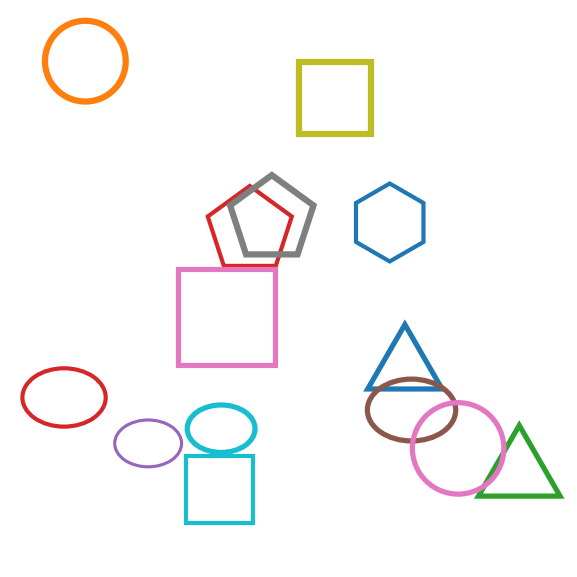[{"shape": "hexagon", "thickness": 2, "radius": 0.34, "center": [0.675, 0.614]}, {"shape": "triangle", "thickness": 2.5, "radius": 0.37, "center": [0.701, 0.363]}, {"shape": "circle", "thickness": 3, "radius": 0.35, "center": [0.148, 0.893]}, {"shape": "triangle", "thickness": 2.5, "radius": 0.41, "center": [0.899, 0.181]}, {"shape": "oval", "thickness": 2, "radius": 0.36, "center": [0.111, 0.311]}, {"shape": "pentagon", "thickness": 2, "radius": 0.38, "center": [0.433, 0.601]}, {"shape": "oval", "thickness": 1.5, "radius": 0.29, "center": [0.257, 0.231]}, {"shape": "oval", "thickness": 2.5, "radius": 0.38, "center": [0.713, 0.289]}, {"shape": "square", "thickness": 2.5, "radius": 0.42, "center": [0.392, 0.45]}, {"shape": "circle", "thickness": 2.5, "radius": 0.4, "center": [0.793, 0.223]}, {"shape": "pentagon", "thickness": 3, "radius": 0.38, "center": [0.471, 0.62]}, {"shape": "square", "thickness": 3, "radius": 0.31, "center": [0.58, 0.83]}, {"shape": "square", "thickness": 2, "radius": 0.29, "center": [0.38, 0.152]}, {"shape": "oval", "thickness": 2.5, "radius": 0.29, "center": [0.383, 0.257]}]